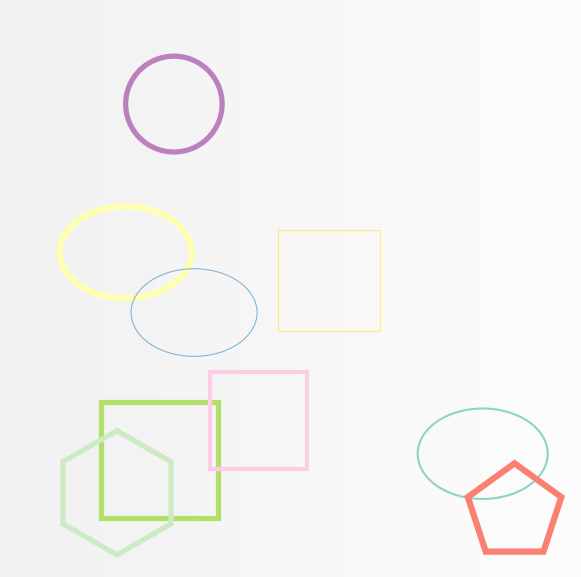[{"shape": "oval", "thickness": 1, "radius": 0.56, "center": [0.83, 0.213]}, {"shape": "oval", "thickness": 3, "radius": 0.57, "center": [0.216, 0.562]}, {"shape": "pentagon", "thickness": 3, "radius": 0.42, "center": [0.885, 0.112]}, {"shape": "oval", "thickness": 0.5, "radius": 0.54, "center": [0.334, 0.458]}, {"shape": "square", "thickness": 2.5, "radius": 0.5, "center": [0.274, 0.203]}, {"shape": "square", "thickness": 2, "radius": 0.42, "center": [0.445, 0.272]}, {"shape": "circle", "thickness": 2.5, "radius": 0.41, "center": [0.299, 0.819]}, {"shape": "hexagon", "thickness": 2.5, "radius": 0.54, "center": [0.201, 0.146]}, {"shape": "square", "thickness": 0.5, "radius": 0.44, "center": [0.566, 0.513]}]